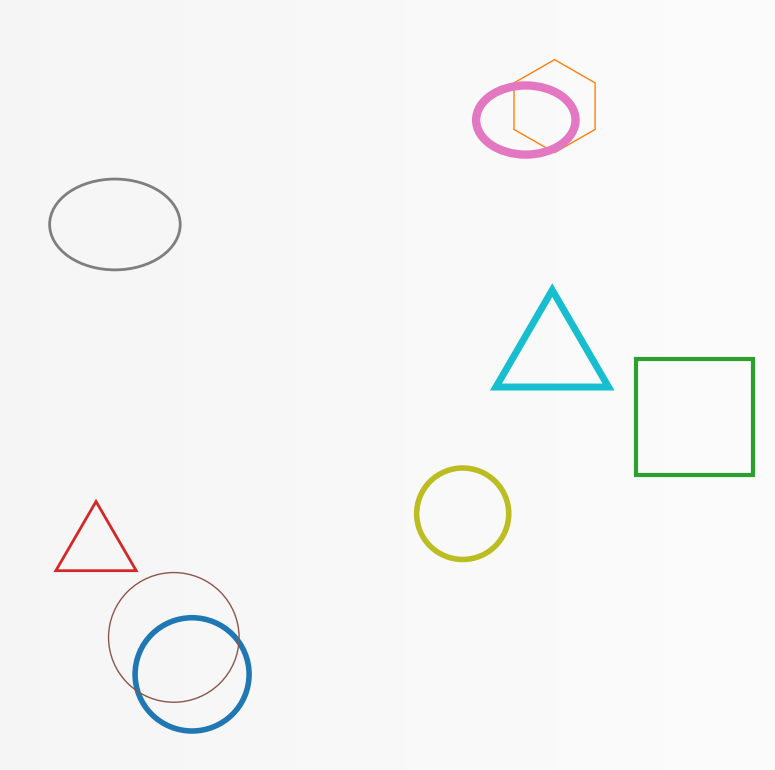[{"shape": "circle", "thickness": 2, "radius": 0.37, "center": [0.248, 0.124]}, {"shape": "hexagon", "thickness": 0.5, "radius": 0.3, "center": [0.716, 0.862]}, {"shape": "square", "thickness": 1.5, "radius": 0.38, "center": [0.896, 0.458]}, {"shape": "triangle", "thickness": 1, "radius": 0.3, "center": [0.124, 0.289]}, {"shape": "circle", "thickness": 0.5, "radius": 0.42, "center": [0.224, 0.172]}, {"shape": "oval", "thickness": 3, "radius": 0.32, "center": [0.678, 0.844]}, {"shape": "oval", "thickness": 1, "radius": 0.42, "center": [0.148, 0.709]}, {"shape": "circle", "thickness": 2, "radius": 0.3, "center": [0.597, 0.333]}, {"shape": "triangle", "thickness": 2.5, "radius": 0.42, "center": [0.713, 0.539]}]